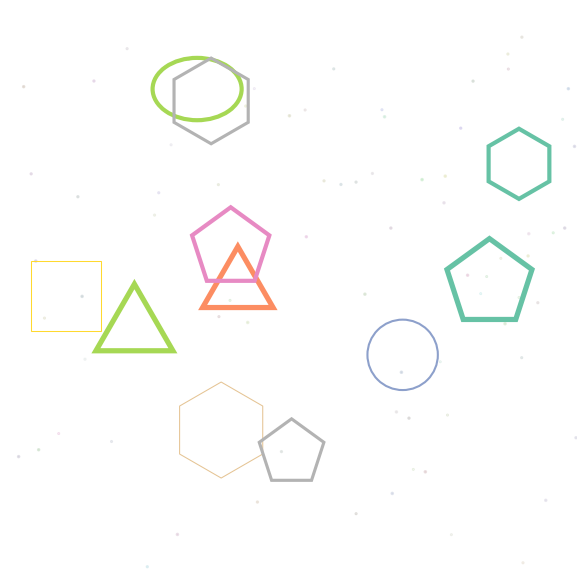[{"shape": "pentagon", "thickness": 2.5, "radius": 0.39, "center": [0.848, 0.509]}, {"shape": "hexagon", "thickness": 2, "radius": 0.3, "center": [0.899, 0.715]}, {"shape": "triangle", "thickness": 2.5, "radius": 0.35, "center": [0.412, 0.502]}, {"shape": "circle", "thickness": 1, "radius": 0.3, "center": [0.697, 0.385]}, {"shape": "pentagon", "thickness": 2, "radius": 0.35, "center": [0.4, 0.57]}, {"shape": "oval", "thickness": 2, "radius": 0.39, "center": [0.341, 0.845]}, {"shape": "triangle", "thickness": 2.5, "radius": 0.38, "center": [0.233, 0.43]}, {"shape": "square", "thickness": 0.5, "radius": 0.3, "center": [0.115, 0.487]}, {"shape": "hexagon", "thickness": 0.5, "radius": 0.42, "center": [0.383, 0.254]}, {"shape": "pentagon", "thickness": 1.5, "radius": 0.29, "center": [0.505, 0.215]}, {"shape": "hexagon", "thickness": 1.5, "radius": 0.37, "center": [0.366, 0.824]}]